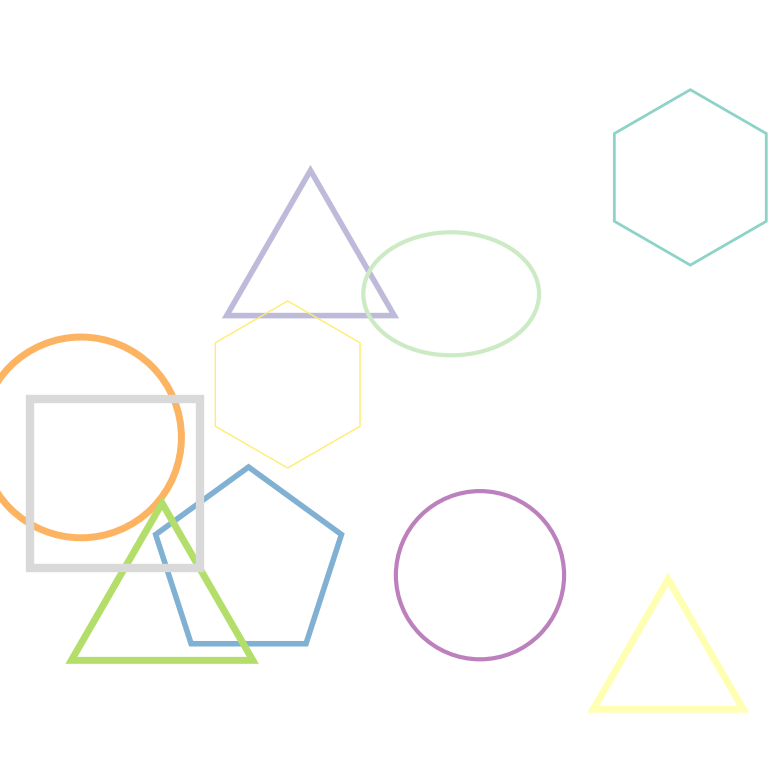[{"shape": "hexagon", "thickness": 1, "radius": 0.57, "center": [0.897, 0.77]}, {"shape": "triangle", "thickness": 2.5, "radius": 0.56, "center": [0.868, 0.135]}, {"shape": "triangle", "thickness": 2, "radius": 0.63, "center": [0.403, 0.653]}, {"shape": "pentagon", "thickness": 2, "radius": 0.63, "center": [0.323, 0.267]}, {"shape": "circle", "thickness": 2.5, "radius": 0.65, "center": [0.105, 0.432]}, {"shape": "triangle", "thickness": 2.5, "radius": 0.68, "center": [0.211, 0.21]}, {"shape": "square", "thickness": 3, "radius": 0.55, "center": [0.149, 0.372]}, {"shape": "circle", "thickness": 1.5, "radius": 0.55, "center": [0.623, 0.253]}, {"shape": "oval", "thickness": 1.5, "radius": 0.57, "center": [0.586, 0.618]}, {"shape": "hexagon", "thickness": 0.5, "radius": 0.54, "center": [0.374, 0.501]}]